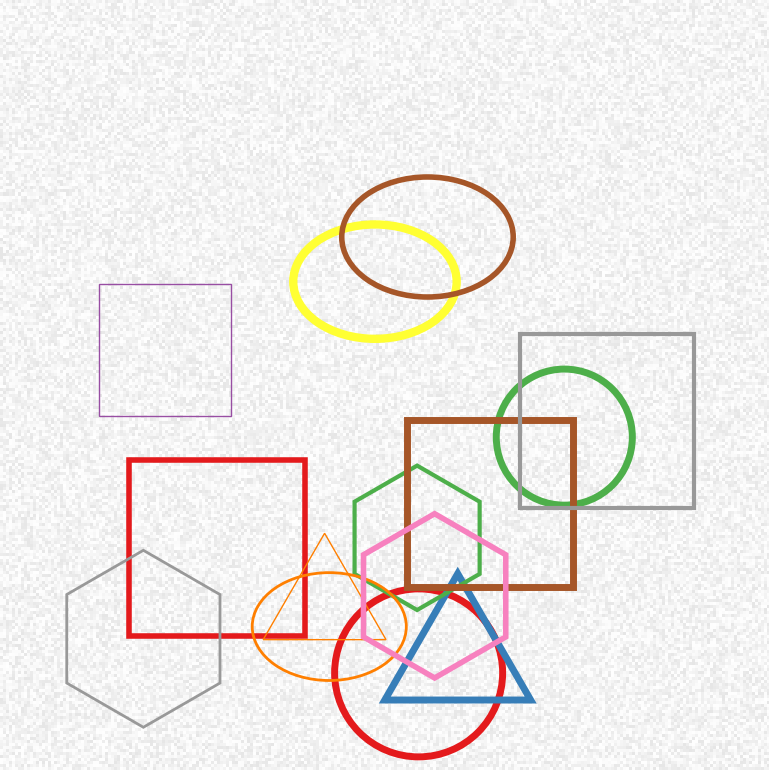[{"shape": "square", "thickness": 2, "radius": 0.57, "center": [0.282, 0.288]}, {"shape": "circle", "thickness": 2.5, "radius": 0.55, "center": [0.544, 0.126]}, {"shape": "triangle", "thickness": 2.5, "radius": 0.55, "center": [0.594, 0.146]}, {"shape": "circle", "thickness": 2.5, "radius": 0.44, "center": [0.733, 0.432]}, {"shape": "hexagon", "thickness": 1.5, "radius": 0.47, "center": [0.542, 0.302]}, {"shape": "square", "thickness": 0.5, "radius": 0.43, "center": [0.215, 0.545]}, {"shape": "oval", "thickness": 1, "radius": 0.5, "center": [0.428, 0.186]}, {"shape": "triangle", "thickness": 0.5, "radius": 0.46, "center": [0.422, 0.215]}, {"shape": "oval", "thickness": 3, "radius": 0.53, "center": [0.487, 0.634]}, {"shape": "oval", "thickness": 2, "radius": 0.56, "center": [0.555, 0.692]}, {"shape": "square", "thickness": 2.5, "radius": 0.54, "center": [0.637, 0.346]}, {"shape": "hexagon", "thickness": 2, "radius": 0.53, "center": [0.564, 0.226]}, {"shape": "square", "thickness": 1.5, "radius": 0.56, "center": [0.788, 0.453]}, {"shape": "hexagon", "thickness": 1, "radius": 0.57, "center": [0.186, 0.17]}]